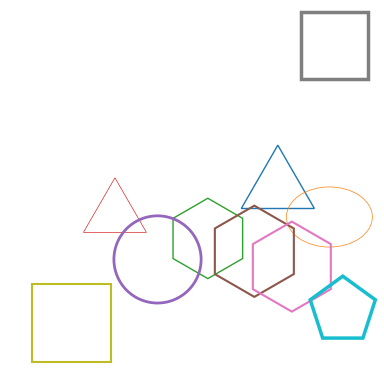[{"shape": "triangle", "thickness": 1, "radius": 0.55, "center": [0.722, 0.513]}, {"shape": "oval", "thickness": 0.5, "radius": 0.56, "center": [0.856, 0.436]}, {"shape": "hexagon", "thickness": 1, "radius": 0.52, "center": [0.54, 0.381]}, {"shape": "triangle", "thickness": 0.5, "radius": 0.47, "center": [0.299, 0.444]}, {"shape": "circle", "thickness": 2, "radius": 0.57, "center": [0.409, 0.326]}, {"shape": "hexagon", "thickness": 1.5, "radius": 0.59, "center": [0.661, 0.347]}, {"shape": "hexagon", "thickness": 1.5, "radius": 0.58, "center": [0.758, 0.307]}, {"shape": "square", "thickness": 2.5, "radius": 0.44, "center": [0.869, 0.881]}, {"shape": "square", "thickness": 1.5, "radius": 0.51, "center": [0.185, 0.162]}, {"shape": "pentagon", "thickness": 2.5, "radius": 0.44, "center": [0.89, 0.194]}]